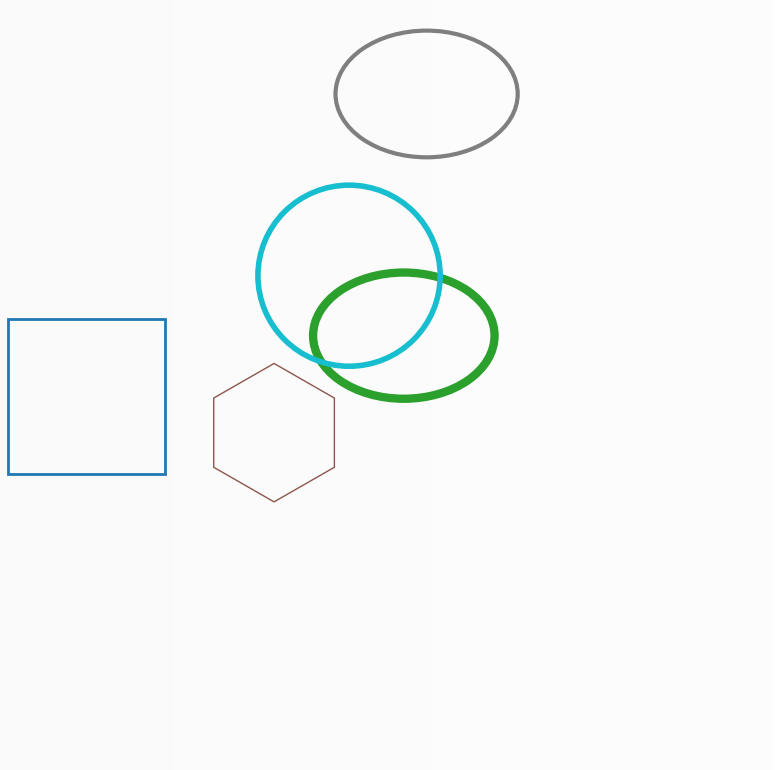[{"shape": "square", "thickness": 1, "radius": 0.51, "center": [0.112, 0.485]}, {"shape": "oval", "thickness": 3, "radius": 0.59, "center": [0.521, 0.564]}, {"shape": "hexagon", "thickness": 0.5, "radius": 0.45, "center": [0.354, 0.438]}, {"shape": "oval", "thickness": 1.5, "radius": 0.59, "center": [0.55, 0.878]}, {"shape": "circle", "thickness": 2, "radius": 0.59, "center": [0.45, 0.642]}]